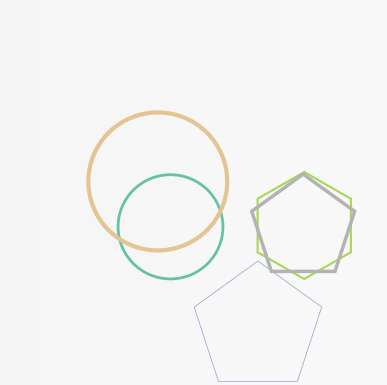[{"shape": "circle", "thickness": 2, "radius": 0.68, "center": [0.44, 0.411]}, {"shape": "pentagon", "thickness": 0.5, "radius": 0.86, "center": [0.666, 0.149]}, {"shape": "hexagon", "thickness": 1.5, "radius": 0.69, "center": [0.785, 0.414]}, {"shape": "circle", "thickness": 3, "radius": 0.9, "center": [0.407, 0.529]}, {"shape": "pentagon", "thickness": 2.5, "radius": 0.7, "center": [0.782, 0.408]}]